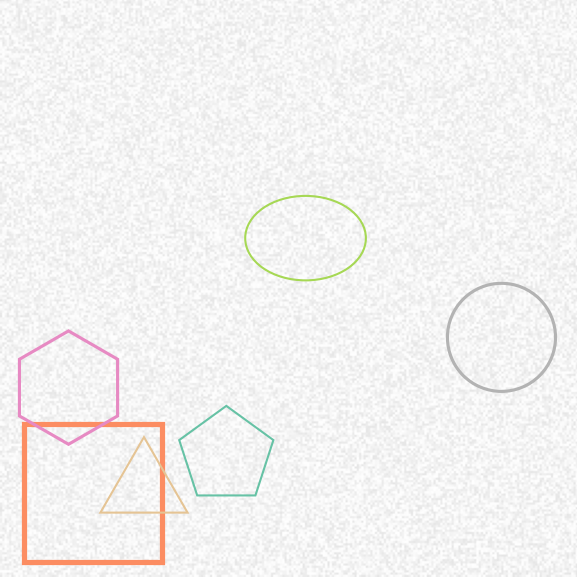[{"shape": "pentagon", "thickness": 1, "radius": 0.43, "center": [0.392, 0.211]}, {"shape": "square", "thickness": 2.5, "radius": 0.6, "center": [0.161, 0.146]}, {"shape": "hexagon", "thickness": 1.5, "radius": 0.49, "center": [0.119, 0.328]}, {"shape": "oval", "thickness": 1, "radius": 0.52, "center": [0.529, 0.587]}, {"shape": "triangle", "thickness": 1, "radius": 0.44, "center": [0.249, 0.155]}, {"shape": "circle", "thickness": 1.5, "radius": 0.47, "center": [0.868, 0.415]}]